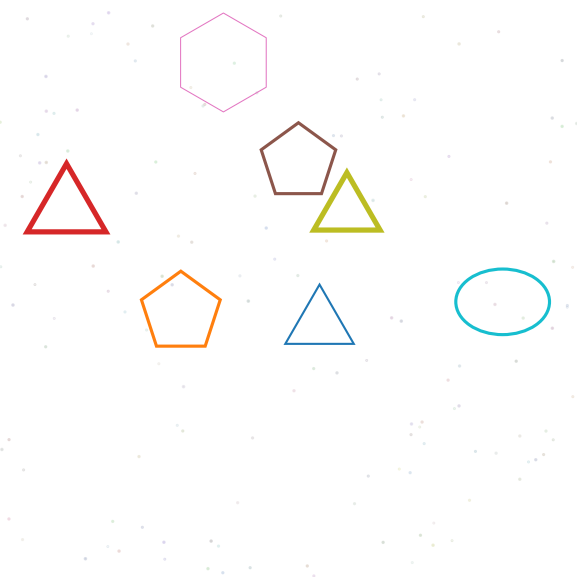[{"shape": "triangle", "thickness": 1, "radius": 0.34, "center": [0.553, 0.438]}, {"shape": "pentagon", "thickness": 1.5, "radius": 0.36, "center": [0.313, 0.458]}, {"shape": "triangle", "thickness": 2.5, "radius": 0.39, "center": [0.115, 0.637]}, {"shape": "pentagon", "thickness": 1.5, "radius": 0.34, "center": [0.517, 0.719]}, {"shape": "hexagon", "thickness": 0.5, "radius": 0.43, "center": [0.387, 0.891]}, {"shape": "triangle", "thickness": 2.5, "radius": 0.33, "center": [0.601, 0.634]}, {"shape": "oval", "thickness": 1.5, "radius": 0.41, "center": [0.87, 0.476]}]